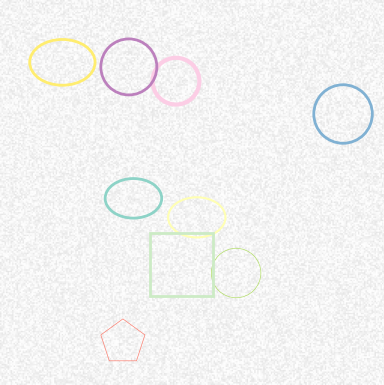[{"shape": "oval", "thickness": 2, "radius": 0.37, "center": [0.347, 0.485]}, {"shape": "oval", "thickness": 1.5, "radius": 0.37, "center": [0.511, 0.435]}, {"shape": "pentagon", "thickness": 0.5, "radius": 0.3, "center": [0.319, 0.112]}, {"shape": "circle", "thickness": 2, "radius": 0.38, "center": [0.891, 0.704]}, {"shape": "circle", "thickness": 0.5, "radius": 0.32, "center": [0.613, 0.291]}, {"shape": "circle", "thickness": 3, "radius": 0.3, "center": [0.457, 0.789]}, {"shape": "circle", "thickness": 2, "radius": 0.36, "center": [0.335, 0.826]}, {"shape": "square", "thickness": 2, "radius": 0.41, "center": [0.472, 0.313]}, {"shape": "oval", "thickness": 2, "radius": 0.42, "center": [0.162, 0.838]}]